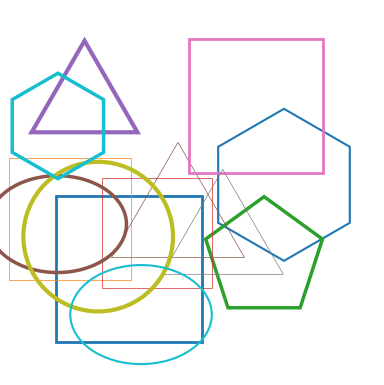[{"shape": "square", "thickness": 2, "radius": 0.95, "center": [0.336, 0.301]}, {"shape": "hexagon", "thickness": 1.5, "radius": 0.99, "center": [0.738, 0.52]}, {"shape": "square", "thickness": 0.5, "radius": 0.79, "center": [0.182, 0.43]}, {"shape": "pentagon", "thickness": 2.5, "radius": 0.8, "center": [0.686, 0.33]}, {"shape": "square", "thickness": 0.5, "radius": 0.71, "center": [0.409, 0.394]}, {"shape": "triangle", "thickness": 3, "radius": 0.79, "center": [0.22, 0.736]}, {"shape": "oval", "thickness": 2.5, "radius": 0.9, "center": [0.149, 0.418]}, {"shape": "triangle", "thickness": 0.5, "radius": 1.0, "center": [0.462, 0.431]}, {"shape": "square", "thickness": 2, "radius": 0.87, "center": [0.666, 0.725]}, {"shape": "triangle", "thickness": 0.5, "radius": 0.91, "center": [0.578, 0.378]}, {"shape": "circle", "thickness": 3, "radius": 0.97, "center": [0.255, 0.385]}, {"shape": "hexagon", "thickness": 2.5, "radius": 0.68, "center": [0.15, 0.673]}, {"shape": "oval", "thickness": 1.5, "radius": 0.92, "center": [0.366, 0.183]}]